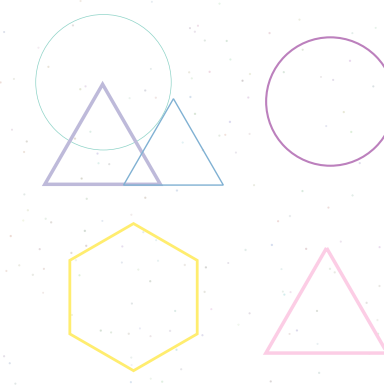[{"shape": "circle", "thickness": 0.5, "radius": 0.88, "center": [0.269, 0.786]}, {"shape": "triangle", "thickness": 2.5, "radius": 0.87, "center": [0.266, 0.608]}, {"shape": "triangle", "thickness": 1, "radius": 0.75, "center": [0.45, 0.594]}, {"shape": "triangle", "thickness": 2.5, "radius": 0.91, "center": [0.848, 0.174]}, {"shape": "circle", "thickness": 1.5, "radius": 0.83, "center": [0.858, 0.736]}, {"shape": "hexagon", "thickness": 2, "radius": 0.96, "center": [0.347, 0.228]}]